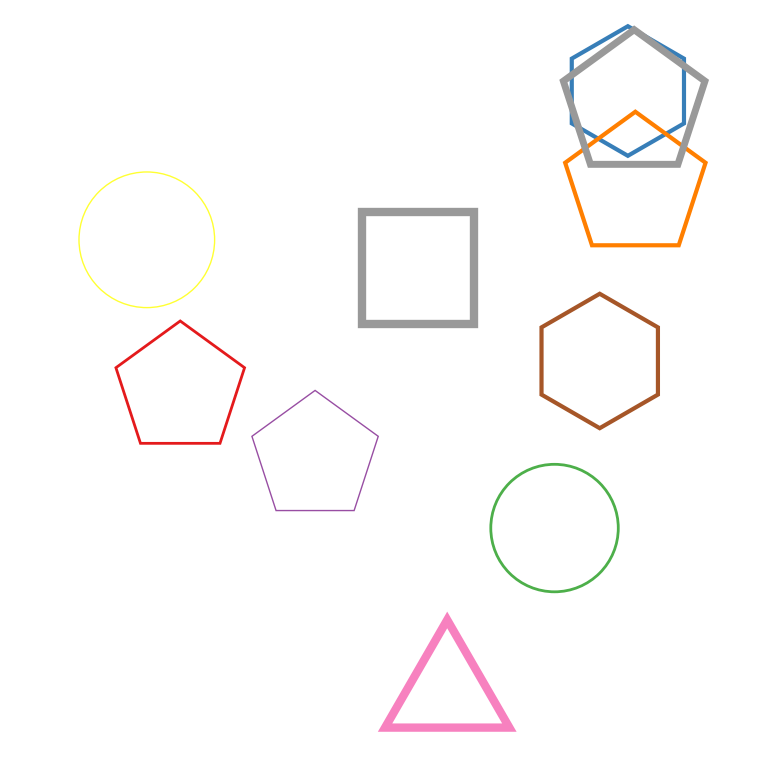[{"shape": "pentagon", "thickness": 1, "radius": 0.44, "center": [0.234, 0.495]}, {"shape": "hexagon", "thickness": 1.5, "radius": 0.42, "center": [0.815, 0.882]}, {"shape": "circle", "thickness": 1, "radius": 0.41, "center": [0.72, 0.314]}, {"shape": "pentagon", "thickness": 0.5, "radius": 0.43, "center": [0.409, 0.407]}, {"shape": "pentagon", "thickness": 1.5, "radius": 0.48, "center": [0.825, 0.759]}, {"shape": "circle", "thickness": 0.5, "radius": 0.44, "center": [0.191, 0.689]}, {"shape": "hexagon", "thickness": 1.5, "radius": 0.44, "center": [0.779, 0.531]}, {"shape": "triangle", "thickness": 3, "radius": 0.47, "center": [0.581, 0.102]}, {"shape": "pentagon", "thickness": 2.5, "radius": 0.48, "center": [0.824, 0.865]}, {"shape": "square", "thickness": 3, "radius": 0.36, "center": [0.543, 0.652]}]